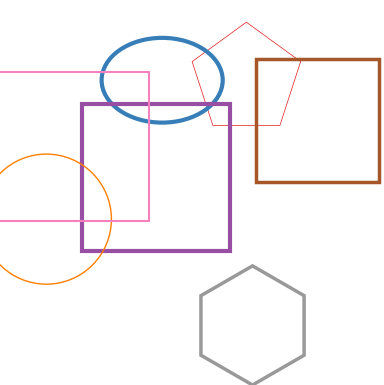[{"shape": "pentagon", "thickness": 0.5, "radius": 0.74, "center": [0.64, 0.794]}, {"shape": "oval", "thickness": 3, "radius": 0.79, "center": [0.421, 0.792]}, {"shape": "square", "thickness": 3, "radius": 0.96, "center": [0.405, 0.54]}, {"shape": "circle", "thickness": 1, "radius": 0.84, "center": [0.12, 0.431]}, {"shape": "square", "thickness": 2.5, "radius": 0.8, "center": [0.825, 0.686]}, {"shape": "square", "thickness": 1.5, "radius": 0.97, "center": [0.191, 0.62]}, {"shape": "hexagon", "thickness": 2.5, "radius": 0.77, "center": [0.656, 0.155]}]